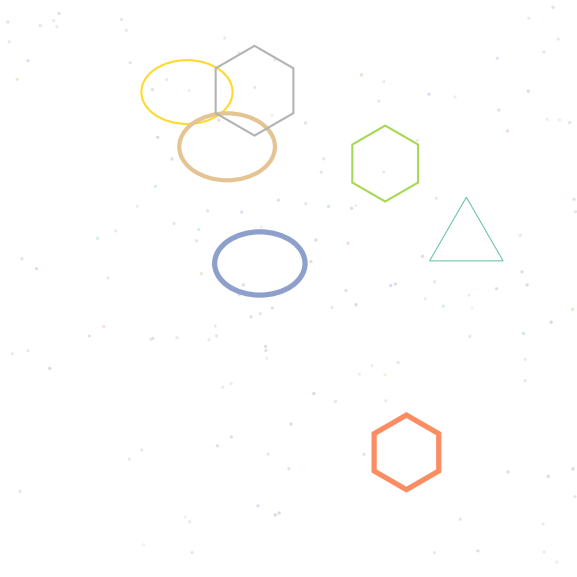[{"shape": "triangle", "thickness": 0.5, "radius": 0.37, "center": [0.808, 0.584]}, {"shape": "hexagon", "thickness": 2.5, "radius": 0.32, "center": [0.704, 0.216]}, {"shape": "oval", "thickness": 2.5, "radius": 0.39, "center": [0.45, 0.543]}, {"shape": "hexagon", "thickness": 1, "radius": 0.33, "center": [0.667, 0.716]}, {"shape": "oval", "thickness": 1, "radius": 0.39, "center": [0.324, 0.84]}, {"shape": "oval", "thickness": 2, "radius": 0.41, "center": [0.393, 0.745]}, {"shape": "hexagon", "thickness": 1, "radius": 0.39, "center": [0.441, 0.842]}]